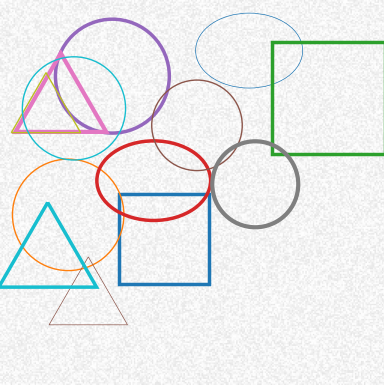[{"shape": "square", "thickness": 2.5, "radius": 0.59, "center": [0.425, 0.379]}, {"shape": "oval", "thickness": 0.5, "radius": 0.7, "center": [0.647, 0.869]}, {"shape": "circle", "thickness": 1, "radius": 0.72, "center": [0.177, 0.442]}, {"shape": "square", "thickness": 2.5, "radius": 0.73, "center": [0.854, 0.746]}, {"shape": "oval", "thickness": 2.5, "radius": 0.74, "center": [0.399, 0.531]}, {"shape": "circle", "thickness": 2.5, "radius": 0.74, "center": [0.292, 0.802]}, {"shape": "triangle", "thickness": 0.5, "radius": 0.59, "center": [0.229, 0.215]}, {"shape": "circle", "thickness": 1, "radius": 0.59, "center": [0.512, 0.674]}, {"shape": "triangle", "thickness": 3, "radius": 0.68, "center": [0.158, 0.726]}, {"shape": "circle", "thickness": 3, "radius": 0.56, "center": [0.663, 0.521]}, {"shape": "triangle", "thickness": 1, "radius": 0.52, "center": [0.12, 0.707]}, {"shape": "triangle", "thickness": 2.5, "radius": 0.73, "center": [0.124, 0.327]}, {"shape": "circle", "thickness": 1, "radius": 0.67, "center": [0.192, 0.718]}]